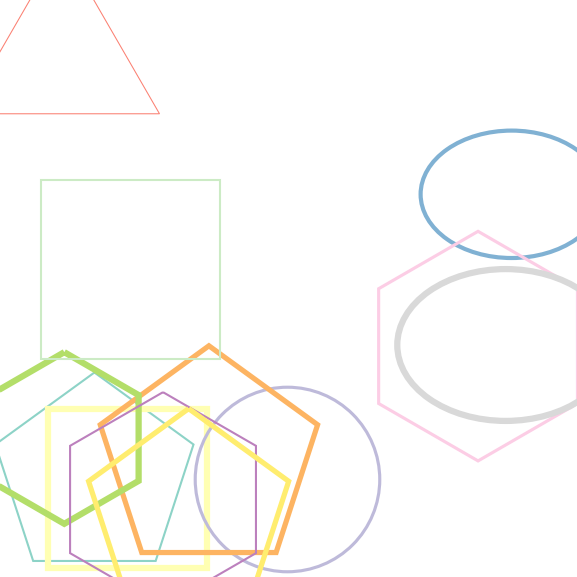[{"shape": "pentagon", "thickness": 1, "radius": 0.9, "center": [0.163, 0.174]}, {"shape": "square", "thickness": 3, "radius": 0.69, "center": [0.22, 0.154]}, {"shape": "circle", "thickness": 1.5, "radius": 0.8, "center": [0.498, 0.169]}, {"shape": "triangle", "thickness": 0.5, "radius": 0.98, "center": [0.107, 0.9]}, {"shape": "oval", "thickness": 2, "radius": 0.79, "center": [0.886, 0.663]}, {"shape": "pentagon", "thickness": 2.5, "radius": 0.99, "center": [0.362, 0.202]}, {"shape": "hexagon", "thickness": 3, "radius": 0.74, "center": [0.111, 0.241]}, {"shape": "hexagon", "thickness": 1.5, "radius": 0.99, "center": [0.828, 0.4]}, {"shape": "oval", "thickness": 3, "radius": 0.94, "center": [0.876, 0.402]}, {"shape": "hexagon", "thickness": 1, "radius": 0.93, "center": [0.282, 0.134]}, {"shape": "square", "thickness": 1, "radius": 0.77, "center": [0.226, 0.532]}, {"shape": "pentagon", "thickness": 2.5, "radius": 0.91, "center": [0.327, 0.109]}]